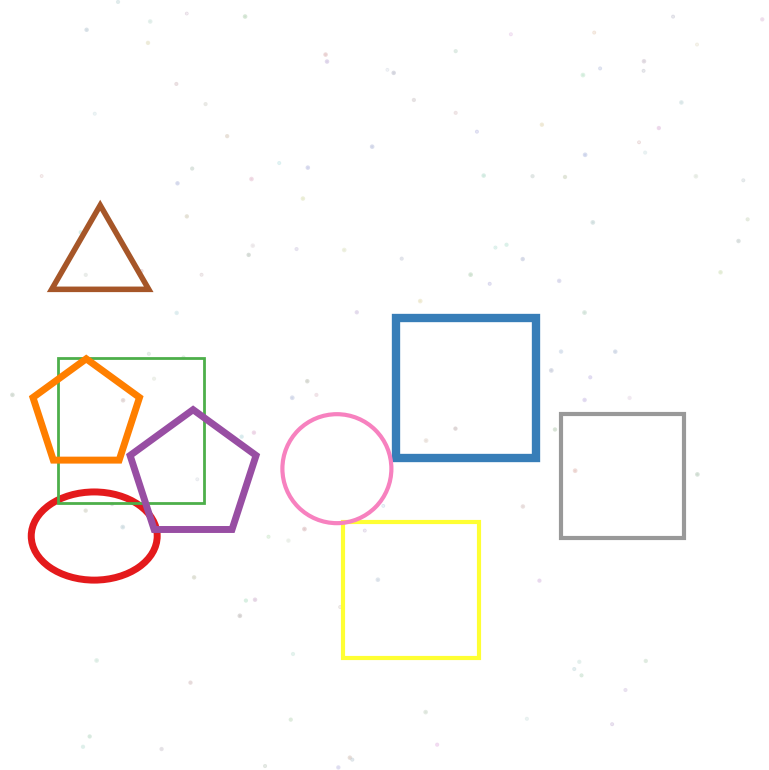[{"shape": "oval", "thickness": 2.5, "radius": 0.41, "center": [0.122, 0.304]}, {"shape": "square", "thickness": 3, "radius": 0.45, "center": [0.605, 0.496]}, {"shape": "square", "thickness": 1, "radius": 0.47, "center": [0.17, 0.441]}, {"shape": "pentagon", "thickness": 2.5, "radius": 0.43, "center": [0.251, 0.382]}, {"shape": "pentagon", "thickness": 2.5, "radius": 0.36, "center": [0.112, 0.461]}, {"shape": "square", "thickness": 1.5, "radius": 0.44, "center": [0.533, 0.234]}, {"shape": "triangle", "thickness": 2, "radius": 0.36, "center": [0.13, 0.661]}, {"shape": "circle", "thickness": 1.5, "radius": 0.35, "center": [0.438, 0.391]}, {"shape": "square", "thickness": 1.5, "radius": 0.4, "center": [0.809, 0.382]}]